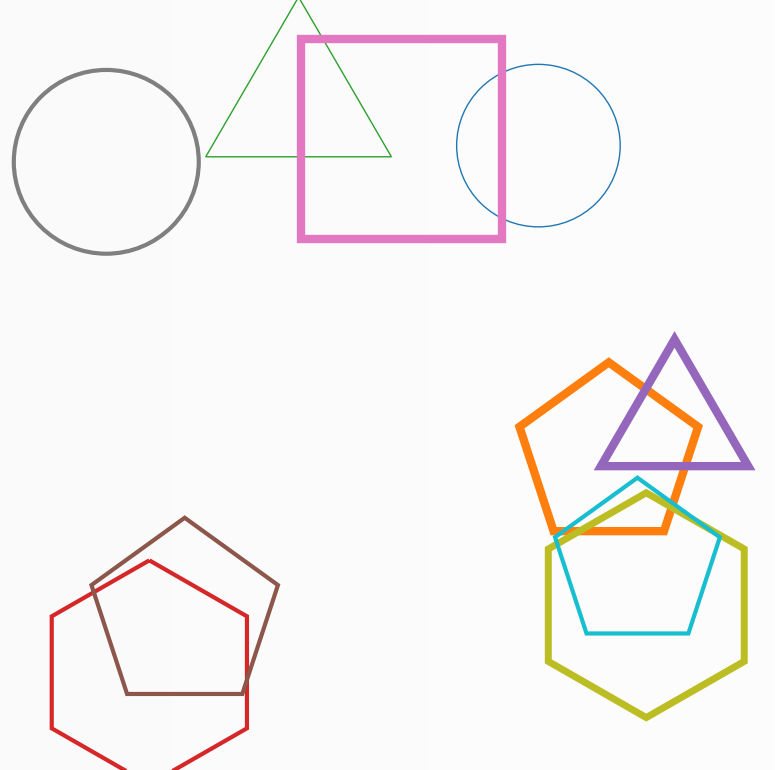[{"shape": "circle", "thickness": 0.5, "radius": 0.53, "center": [0.695, 0.811]}, {"shape": "pentagon", "thickness": 3, "radius": 0.61, "center": [0.786, 0.408]}, {"shape": "triangle", "thickness": 0.5, "radius": 0.69, "center": [0.385, 0.866]}, {"shape": "hexagon", "thickness": 1.5, "radius": 0.73, "center": [0.193, 0.127]}, {"shape": "triangle", "thickness": 3, "radius": 0.55, "center": [0.87, 0.449]}, {"shape": "pentagon", "thickness": 1.5, "radius": 0.63, "center": [0.238, 0.201]}, {"shape": "square", "thickness": 3, "radius": 0.65, "center": [0.518, 0.819]}, {"shape": "circle", "thickness": 1.5, "radius": 0.6, "center": [0.137, 0.79]}, {"shape": "hexagon", "thickness": 2.5, "radius": 0.73, "center": [0.834, 0.214]}, {"shape": "pentagon", "thickness": 1.5, "radius": 0.56, "center": [0.823, 0.268]}]